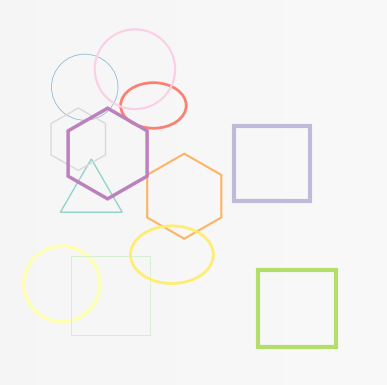[{"shape": "triangle", "thickness": 1, "radius": 0.46, "center": [0.236, 0.495]}, {"shape": "circle", "thickness": 2.5, "radius": 0.49, "center": [0.16, 0.263]}, {"shape": "square", "thickness": 3, "radius": 0.48, "center": [0.702, 0.576]}, {"shape": "oval", "thickness": 2, "radius": 0.42, "center": [0.396, 0.726]}, {"shape": "circle", "thickness": 0.5, "radius": 0.43, "center": [0.219, 0.774]}, {"shape": "hexagon", "thickness": 1.5, "radius": 0.55, "center": [0.475, 0.49]}, {"shape": "square", "thickness": 3, "radius": 0.5, "center": [0.765, 0.198]}, {"shape": "circle", "thickness": 1.5, "radius": 0.52, "center": [0.348, 0.82]}, {"shape": "hexagon", "thickness": 1, "radius": 0.41, "center": [0.202, 0.638]}, {"shape": "hexagon", "thickness": 2.5, "radius": 0.59, "center": [0.278, 0.601]}, {"shape": "square", "thickness": 0.5, "radius": 0.51, "center": [0.286, 0.231]}, {"shape": "oval", "thickness": 2, "radius": 0.53, "center": [0.444, 0.338]}]